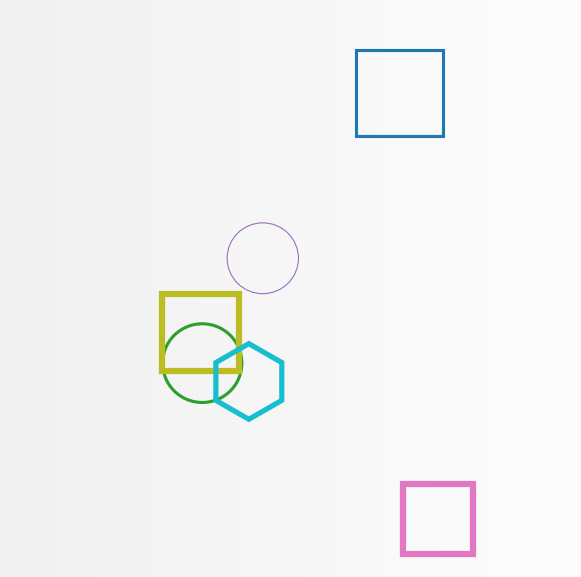[{"shape": "square", "thickness": 1.5, "radius": 0.37, "center": [0.687, 0.838]}, {"shape": "circle", "thickness": 1.5, "radius": 0.34, "center": [0.348, 0.37]}, {"shape": "circle", "thickness": 0.5, "radius": 0.31, "center": [0.452, 0.552]}, {"shape": "square", "thickness": 3, "radius": 0.3, "center": [0.754, 0.1]}, {"shape": "square", "thickness": 3, "radius": 0.33, "center": [0.346, 0.423]}, {"shape": "hexagon", "thickness": 2.5, "radius": 0.33, "center": [0.428, 0.339]}]